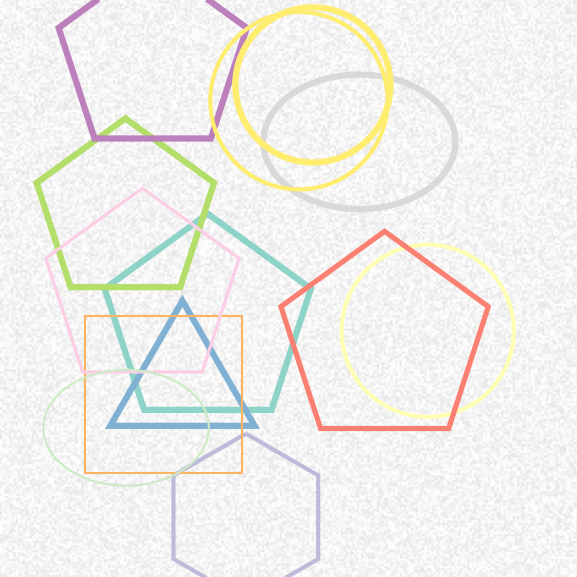[{"shape": "pentagon", "thickness": 3, "radius": 0.94, "center": [0.36, 0.441]}, {"shape": "circle", "thickness": 2, "radius": 0.75, "center": [0.741, 0.426]}, {"shape": "hexagon", "thickness": 2, "radius": 0.72, "center": [0.426, 0.104]}, {"shape": "pentagon", "thickness": 2.5, "radius": 0.94, "center": [0.666, 0.41]}, {"shape": "triangle", "thickness": 3, "radius": 0.72, "center": [0.316, 0.334]}, {"shape": "square", "thickness": 1, "radius": 0.68, "center": [0.283, 0.316]}, {"shape": "pentagon", "thickness": 3, "radius": 0.81, "center": [0.217, 0.633]}, {"shape": "pentagon", "thickness": 1.5, "radius": 0.88, "center": [0.247, 0.497]}, {"shape": "oval", "thickness": 3, "radius": 0.83, "center": [0.622, 0.754]}, {"shape": "pentagon", "thickness": 3, "radius": 0.86, "center": [0.264, 0.898]}, {"shape": "oval", "thickness": 1, "radius": 0.72, "center": [0.218, 0.258]}, {"shape": "circle", "thickness": 3, "radius": 0.67, "center": [0.542, 0.852]}, {"shape": "circle", "thickness": 2, "radius": 0.77, "center": [0.518, 0.825]}]